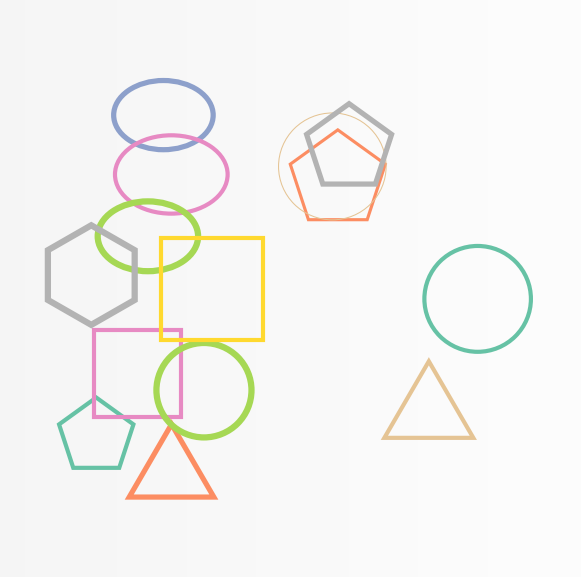[{"shape": "circle", "thickness": 2, "radius": 0.46, "center": [0.822, 0.482]}, {"shape": "pentagon", "thickness": 2, "radius": 0.34, "center": [0.166, 0.243]}, {"shape": "triangle", "thickness": 2.5, "radius": 0.42, "center": [0.295, 0.18]}, {"shape": "pentagon", "thickness": 1.5, "radius": 0.43, "center": [0.581, 0.688]}, {"shape": "oval", "thickness": 2.5, "radius": 0.43, "center": [0.281, 0.8]}, {"shape": "square", "thickness": 2, "radius": 0.38, "center": [0.236, 0.353]}, {"shape": "oval", "thickness": 2, "radius": 0.48, "center": [0.295, 0.697]}, {"shape": "circle", "thickness": 3, "radius": 0.41, "center": [0.351, 0.323]}, {"shape": "oval", "thickness": 3, "radius": 0.43, "center": [0.254, 0.59]}, {"shape": "square", "thickness": 2, "radius": 0.44, "center": [0.365, 0.499]}, {"shape": "circle", "thickness": 0.5, "radius": 0.46, "center": [0.572, 0.711]}, {"shape": "triangle", "thickness": 2, "radius": 0.44, "center": [0.738, 0.285]}, {"shape": "hexagon", "thickness": 3, "radius": 0.43, "center": [0.157, 0.523]}, {"shape": "pentagon", "thickness": 2.5, "radius": 0.38, "center": [0.601, 0.743]}]